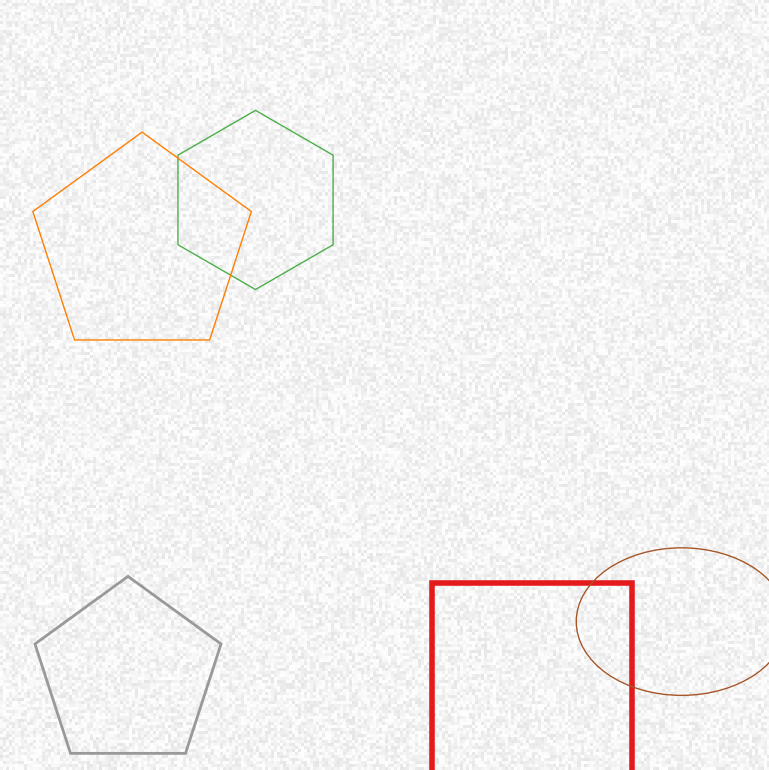[{"shape": "square", "thickness": 2, "radius": 0.65, "center": [0.691, 0.113]}, {"shape": "hexagon", "thickness": 0.5, "radius": 0.58, "center": [0.332, 0.74]}, {"shape": "pentagon", "thickness": 0.5, "radius": 0.75, "center": [0.185, 0.679]}, {"shape": "oval", "thickness": 0.5, "radius": 0.68, "center": [0.885, 0.193]}, {"shape": "pentagon", "thickness": 1, "radius": 0.64, "center": [0.166, 0.124]}]